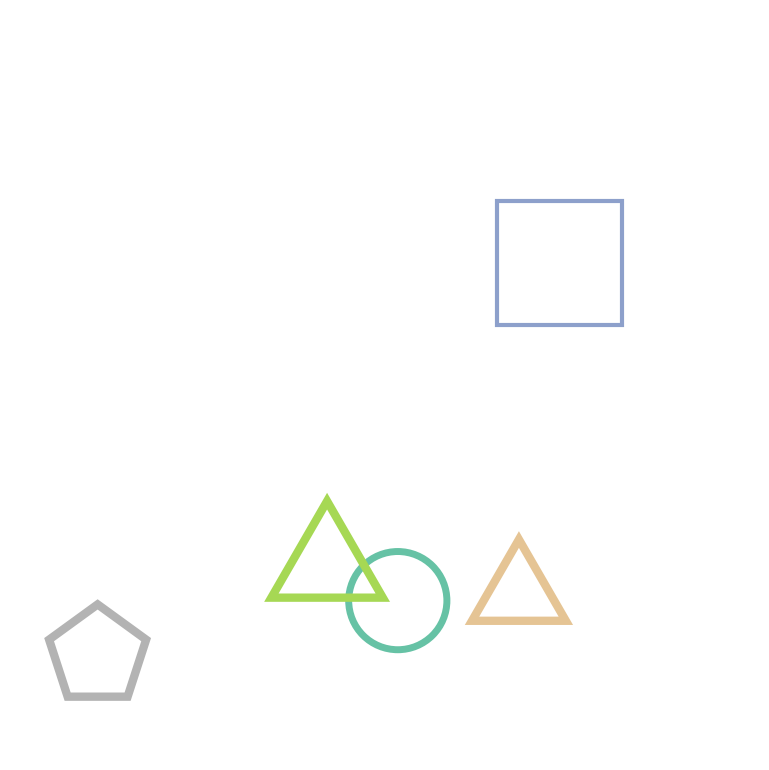[{"shape": "circle", "thickness": 2.5, "radius": 0.32, "center": [0.517, 0.22]}, {"shape": "square", "thickness": 1.5, "radius": 0.4, "center": [0.727, 0.659]}, {"shape": "triangle", "thickness": 3, "radius": 0.42, "center": [0.425, 0.266]}, {"shape": "triangle", "thickness": 3, "radius": 0.35, "center": [0.674, 0.229]}, {"shape": "pentagon", "thickness": 3, "radius": 0.33, "center": [0.127, 0.149]}]